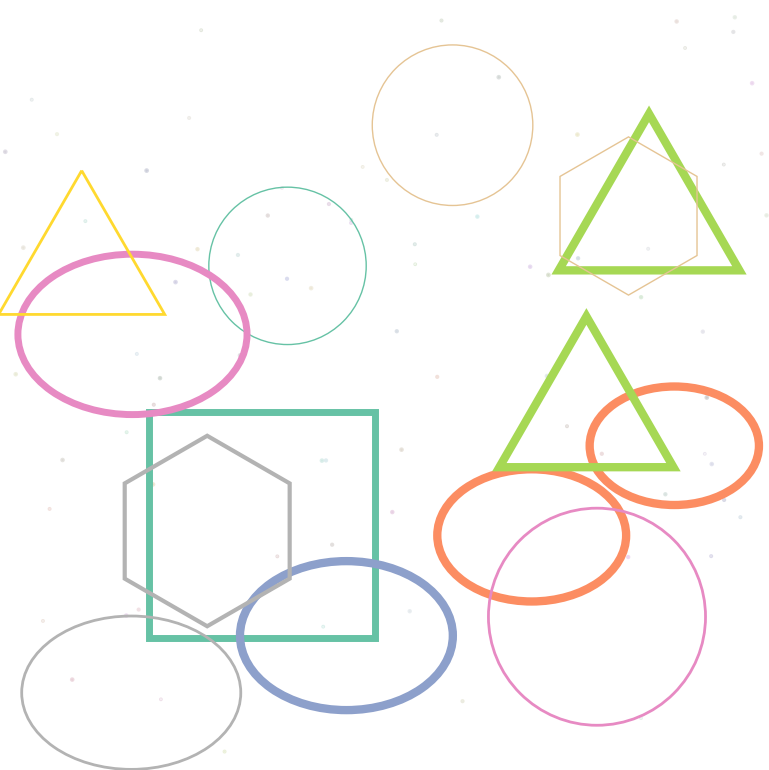[{"shape": "square", "thickness": 2.5, "radius": 0.73, "center": [0.34, 0.318]}, {"shape": "circle", "thickness": 0.5, "radius": 0.51, "center": [0.373, 0.655]}, {"shape": "oval", "thickness": 3, "radius": 0.55, "center": [0.876, 0.421]}, {"shape": "oval", "thickness": 3, "radius": 0.61, "center": [0.691, 0.305]}, {"shape": "oval", "thickness": 3, "radius": 0.69, "center": [0.45, 0.175]}, {"shape": "circle", "thickness": 1, "radius": 0.7, "center": [0.775, 0.199]}, {"shape": "oval", "thickness": 2.5, "radius": 0.74, "center": [0.172, 0.566]}, {"shape": "triangle", "thickness": 3, "radius": 0.68, "center": [0.843, 0.717]}, {"shape": "triangle", "thickness": 3, "radius": 0.65, "center": [0.762, 0.459]}, {"shape": "triangle", "thickness": 1, "radius": 0.62, "center": [0.106, 0.654]}, {"shape": "circle", "thickness": 0.5, "radius": 0.52, "center": [0.588, 0.837]}, {"shape": "hexagon", "thickness": 0.5, "radius": 0.51, "center": [0.816, 0.719]}, {"shape": "oval", "thickness": 1, "radius": 0.71, "center": [0.17, 0.1]}, {"shape": "hexagon", "thickness": 1.5, "radius": 0.62, "center": [0.269, 0.31]}]